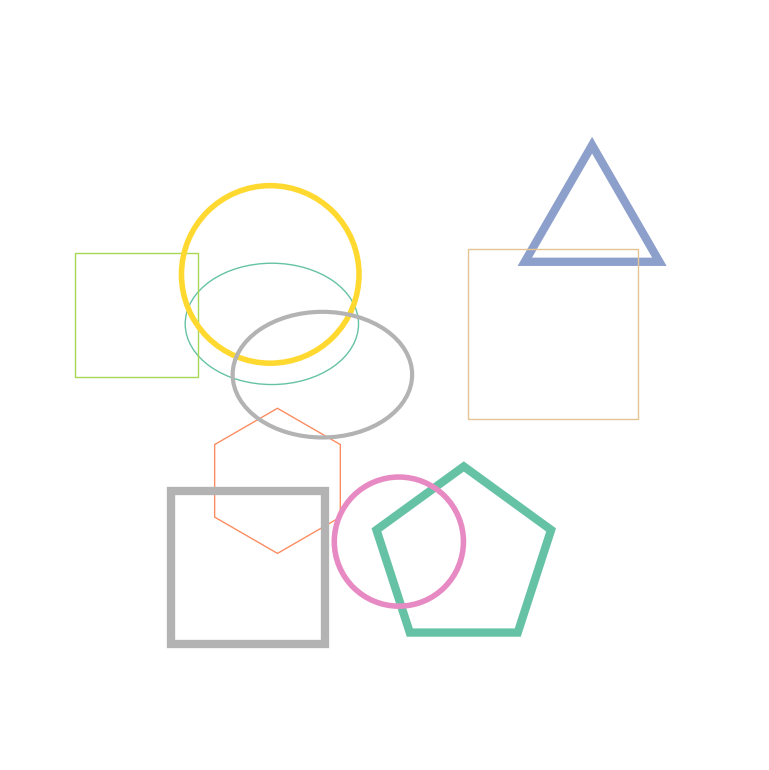[{"shape": "pentagon", "thickness": 3, "radius": 0.6, "center": [0.602, 0.275]}, {"shape": "oval", "thickness": 0.5, "radius": 0.56, "center": [0.353, 0.579]}, {"shape": "hexagon", "thickness": 0.5, "radius": 0.47, "center": [0.36, 0.376]}, {"shape": "triangle", "thickness": 3, "radius": 0.5, "center": [0.769, 0.71]}, {"shape": "circle", "thickness": 2, "radius": 0.42, "center": [0.518, 0.297]}, {"shape": "square", "thickness": 0.5, "radius": 0.4, "center": [0.177, 0.591]}, {"shape": "circle", "thickness": 2, "radius": 0.58, "center": [0.351, 0.644]}, {"shape": "square", "thickness": 0.5, "radius": 0.55, "center": [0.718, 0.566]}, {"shape": "oval", "thickness": 1.5, "radius": 0.58, "center": [0.419, 0.513]}, {"shape": "square", "thickness": 3, "radius": 0.5, "center": [0.322, 0.263]}]